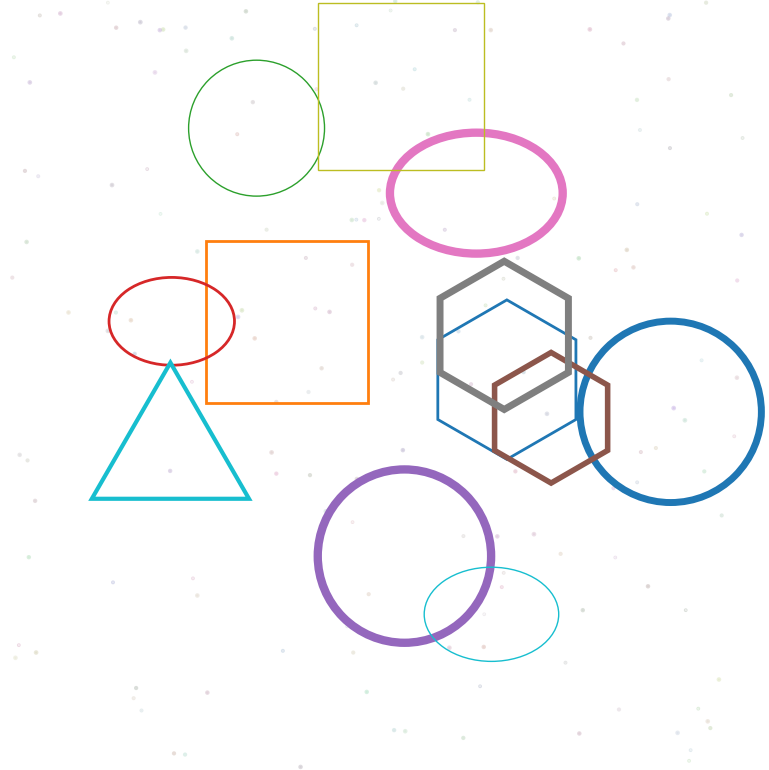[{"shape": "circle", "thickness": 2.5, "radius": 0.59, "center": [0.871, 0.465]}, {"shape": "hexagon", "thickness": 1, "radius": 0.52, "center": [0.658, 0.507]}, {"shape": "square", "thickness": 1, "radius": 0.52, "center": [0.373, 0.582]}, {"shape": "circle", "thickness": 0.5, "radius": 0.44, "center": [0.333, 0.834]}, {"shape": "oval", "thickness": 1, "radius": 0.41, "center": [0.223, 0.583]}, {"shape": "circle", "thickness": 3, "radius": 0.56, "center": [0.525, 0.278]}, {"shape": "hexagon", "thickness": 2, "radius": 0.42, "center": [0.716, 0.457]}, {"shape": "oval", "thickness": 3, "radius": 0.56, "center": [0.619, 0.749]}, {"shape": "hexagon", "thickness": 2.5, "radius": 0.48, "center": [0.655, 0.564]}, {"shape": "square", "thickness": 0.5, "radius": 0.54, "center": [0.521, 0.888]}, {"shape": "oval", "thickness": 0.5, "radius": 0.44, "center": [0.638, 0.202]}, {"shape": "triangle", "thickness": 1.5, "radius": 0.59, "center": [0.221, 0.411]}]